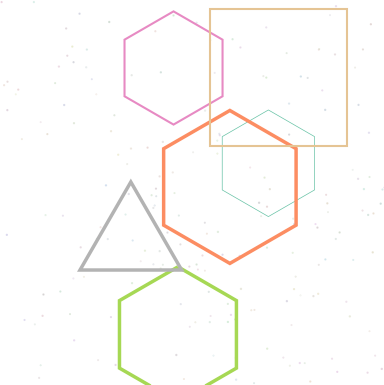[{"shape": "hexagon", "thickness": 0.5, "radius": 0.69, "center": [0.697, 0.576]}, {"shape": "hexagon", "thickness": 2.5, "radius": 0.99, "center": [0.597, 0.514]}, {"shape": "hexagon", "thickness": 1.5, "radius": 0.73, "center": [0.451, 0.823]}, {"shape": "hexagon", "thickness": 2.5, "radius": 0.88, "center": [0.462, 0.132]}, {"shape": "square", "thickness": 1.5, "radius": 0.89, "center": [0.723, 0.798]}, {"shape": "triangle", "thickness": 2.5, "radius": 0.76, "center": [0.34, 0.375]}]